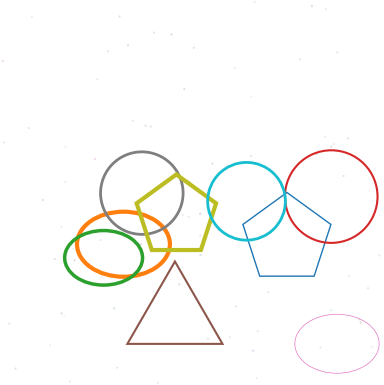[{"shape": "pentagon", "thickness": 1, "radius": 0.6, "center": [0.745, 0.38]}, {"shape": "oval", "thickness": 3, "radius": 0.6, "center": [0.321, 0.366]}, {"shape": "oval", "thickness": 2.5, "radius": 0.51, "center": [0.269, 0.33]}, {"shape": "circle", "thickness": 1.5, "radius": 0.6, "center": [0.86, 0.489]}, {"shape": "triangle", "thickness": 1.5, "radius": 0.71, "center": [0.454, 0.178]}, {"shape": "oval", "thickness": 0.5, "radius": 0.55, "center": [0.875, 0.107]}, {"shape": "circle", "thickness": 2, "radius": 0.54, "center": [0.368, 0.498]}, {"shape": "pentagon", "thickness": 3, "radius": 0.54, "center": [0.458, 0.438]}, {"shape": "circle", "thickness": 2, "radius": 0.5, "center": [0.64, 0.477]}]